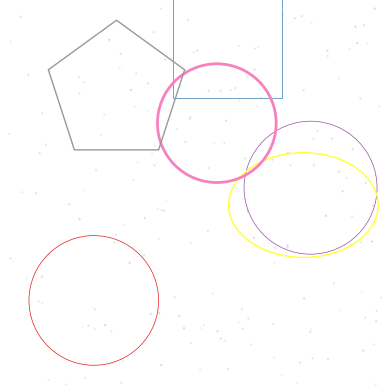[{"shape": "circle", "thickness": 0.5, "radius": 0.84, "center": [0.244, 0.22]}, {"shape": "square", "thickness": 0.5, "radius": 0.71, "center": [0.591, 0.887]}, {"shape": "circle", "thickness": 0.5, "radius": 0.86, "center": [0.807, 0.512]}, {"shape": "oval", "thickness": 1, "radius": 0.97, "center": [0.788, 0.467]}, {"shape": "circle", "thickness": 2, "radius": 0.77, "center": [0.563, 0.68]}, {"shape": "pentagon", "thickness": 1, "radius": 0.93, "center": [0.303, 0.761]}]